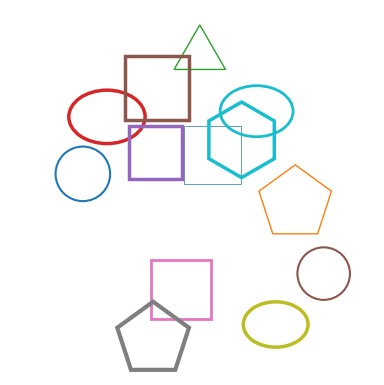[{"shape": "circle", "thickness": 1.5, "radius": 0.35, "center": [0.215, 0.548]}, {"shape": "square", "thickness": 0.5, "radius": 0.38, "center": [0.552, 0.597]}, {"shape": "pentagon", "thickness": 1, "radius": 0.5, "center": [0.767, 0.473]}, {"shape": "triangle", "thickness": 1, "radius": 0.39, "center": [0.519, 0.858]}, {"shape": "oval", "thickness": 2.5, "radius": 0.5, "center": [0.278, 0.696]}, {"shape": "square", "thickness": 2.5, "radius": 0.35, "center": [0.403, 0.604]}, {"shape": "circle", "thickness": 1.5, "radius": 0.34, "center": [0.841, 0.289]}, {"shape": "square", "thickness": 2.5, "radius": 0.42, "center": [0.407, 0.771]}, {"shape": "square", "thickness": 2, "radius": 0.39, "center": [0.47, 0.248]}, {"shape": "pentagon", "thickness": 3, "radius": 0.49, "center": [0.398, 0.119]}, {"shape": "oval", "thickness": 2.5, "radius": 0.42, "center": [0.716, 0.157]}, {"shape": "hexagon", "thickness": 2.5, "radius": 0.49, "center": [0.628, 0.637]}, {"shape": "oval", "thickness": 2, "radius": 0.47, "center": [0.667, 0.711]}]